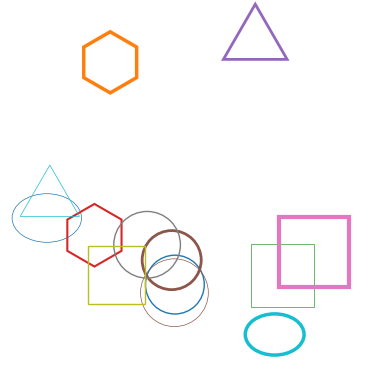[{"shape": "circle", "thickness": 1, "radius": 0.38, "center": [0.454, 0.261]}, {"shape": "oval", "thickness": 0.5, "radius": 0.45, "center": [0.122, 0.434]}, {"shape": "hexagon", "thickness": 2.5, "radius": 0.4, "center": [0.286, 0.838]}, {"shape": "square", "thickness": 0.5, "radius": 0.41, "center": [0.734, 0.284]}, {"shape": "hexagon", "thickness": 1.5, "radius": 0.41, "center": [0.245, 0.389]}, {"shape": "triangle", "thickness": 2, "radius": 0.48, "center": [0.663, 0.894]}, {"shape": "circle", "thickness": 2, "radius": 0.38, "center": [0.446, 0.324]}, {"shape": "circle", "thickness": 0.5, "radius": 0.44, "center": [0.453, 0.24]}, {"shape": "square", "thickness": 3, "radius": 0.46, "center": [0.816, 0.345]}, {"shape": "circle", "thickness": 1, "radius": 0.43, "center": [0.382, 0.364]}, {"shape": "square", "thickness": 1, "radius": 0.37, "center": [0.303, 0.285]}, {"shape": "oval", "thickness": 2.5, "radius": 0.38, "center": [0.713, 0.131]}, {"shape": "triangle", "thickness": 0.5, "radius": 0.44, "center": [0.129, 0.482]}]